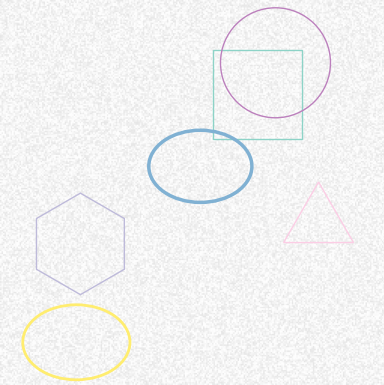[{"shape": "square", "thickness": 1, "radius": 0.58, "center": [0.67, 0.755]}, {"shape": "hexagon", "thickness": 1, "radius": 0.66, "center": [0.209, 0.366]}, {"shape": "oval", "thickness": 2.5, "radius": 0.67, "center": [0.52, 0.568]}, {"shape": "triangle", "thickness": 1, "radius": 0.52, "center": [0.827, 0.422]}, {"shape": "circle", "thickness": 1, "radius": 0.71, "center": [0.716, 0.837]}, {"shape": "oval", "thickness": 2, "radius": 0.7, "center": [0.198, 0.111]}]